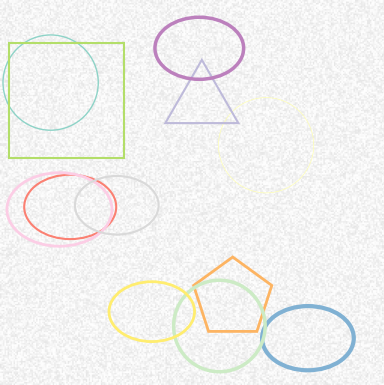[{"shape": "circle", "thickness": 1, "radius": 0.62, "center": [0.132, 0.785]}, {"shape": "circle", "thickness": 0.5, "radius": 0.62, "center": [0.691, 0.623]}, {"shape": "triangle", "thickness": 1.5, "radius": 0.55, "center": [0.524, 0.735]}, {"shape": "oval", "thickness": 1.5, "radius": 0.6, "center": [0.182, 0.463]}, {"shape": "oval", "thickness": 3, "radius": 0.6, "center": [0.8, 0.122]}, {"shape": "pentagon", "thickness": 2, "radius": 0.53, "center": [0.604, 0.226]}, {"shape": "square", "thickness": 1.5, "radius": 0.75, "center": [0.172, 0.738]}, {"shape": "oval", "thickness": 2, "radius": 0.68, "center": [0.154, 0.456]}, {"shape": "oval", "thickness": 1.5, "radius": 0.54, "center": [0.303, 0.467]}, {"shape": "oval", "thickness": 2.5, "radius": 0.58, "center": [0.518, 0.875]}, {"shape": "circle", "thickness": 2.5, "radius": 0.59, "center": [0.57, 0.153]}, {"shape": "oval", "thickness": 2, "radius": 0.56, "center": [0.394, 0.191]}]